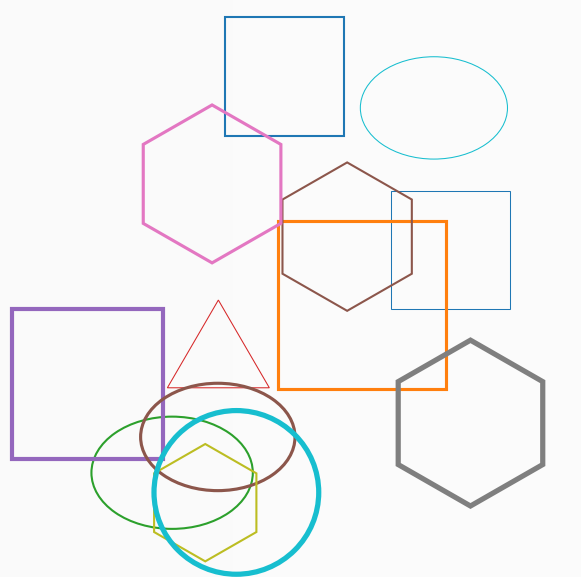[{"shape": "square", "thickness": 0.5, "radius": 0.51, "center": [0.775, 0.566]}, {"shape": "square", "thickness": 1, "radius": 0.52, "center": [0.489, 0.866]}, {"shape": "square", "thickness": 1.5, "radius": 0.72, "center": [0.623, 0.471]}, {"shape": "oval", "thickness": 1, "radius": 0.69, "center": [0.296, 0.181]}, {"shape": "triangle", "thickness": 0.5, "radius": 0.51, "center": [0.376, 0.378]}, {"shape": "square", "thickness": 2, "radius": 0.65, "center": [0.151, 0.334]}, {"shape": "oval", "thickness": 1.5, "radius": 0.66, "center": [0.375, 0.243]}, {"shape": "hexagon", "thickness": 1, "radius": 0.64, "center": [0.597, 0.589]}, {"shape": "hexagon", "thickness": 1.5, "radius": 0.68, "center": [0.365, 0.681]}, {"shape": "hexagon", "thickness": 2.5, "radius": 0.72, "center": [0.809, 0.267]}, {"shape": "hexagon", "thickness": 1, "radius": 0.51, "center": [0.353, 0.129]}, {"shape": "oval", "thickness": 0.5, "radius": 0.63, "center": [0.747, 0.812]}, {"shape": "circle", "thickness": 2.5, "radius": 0.71, "center": [0.407, 0.146]}]